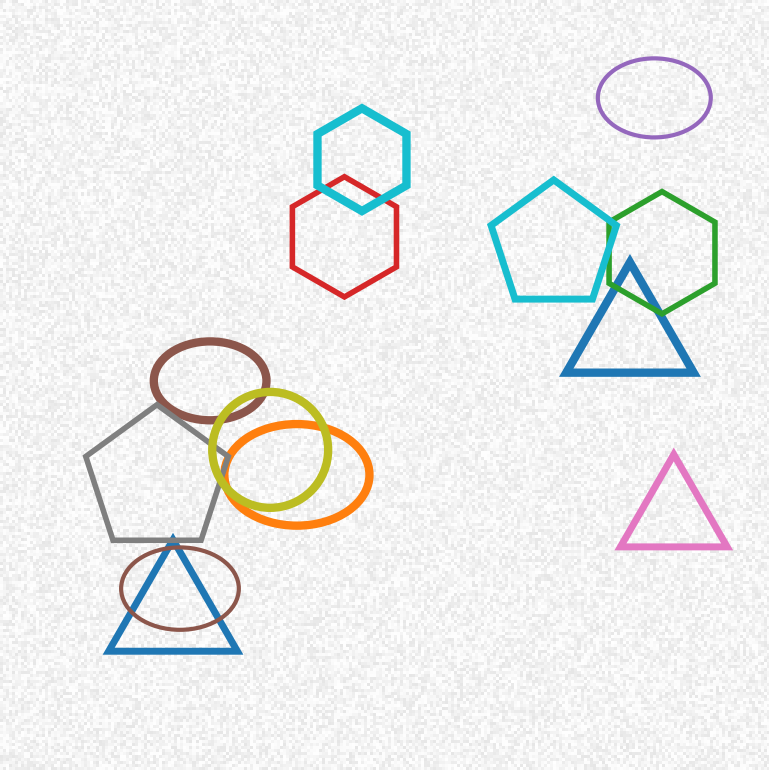[{"shape": "triangle", "thickness": 3, "radius": 0.48, "center": [0.818, 0.564]}, {"shape": "triangle", "thickness": 2.5, "radius": 0.48, "center": [0.225, 0.203]}, {"shape": "oval", "thickness": 3, "radius": 0.47, "center": [0.386, 0.383]}, {"shape": "hexagon", "thickness": 2, "radius": 0.4, "center": [0.86, 0.672]}, {"shape": "hexagon", "thickness": 2, "radius": 0.39, "center": [0.447, 0.692]}, {"shape": "oval", "thickness": 1.5, "radius": 0.37, "center": [0.85, 0.873]}, {"shape": "oval", "thickness": 3, "radius": 0.37, "center": [0.273, 0.505]}, {"shape": "oval", "thickness": 1.5, "radius": 0.38, "center": [0.234, 0.236]}, {"shape": "triangle", "thickness": 2.5, "radius": 0.4, "center": [0.875, 0.33]}, {"shape": "pentagon", "thickness": 2, "radius": 0.49, "center": [0.204, 0.377]}, {"shape": "circle", "thickness": 3, "radius": 0.38, "center": [0.351, 0.416]}, {"shape": "hexagon", "thickness": 3, "radius": 0.33, "center": [0.47, 0.793]}, {"shape": "pentagon", "thickness": 2.5, "radius": 0.43, "center": [0.719, 0.681]}]